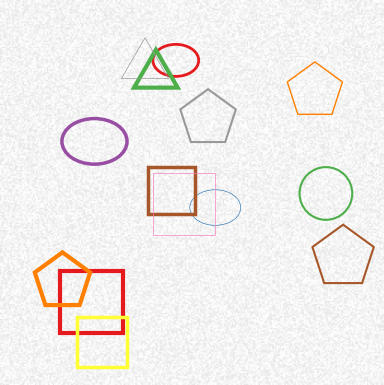[{"shape": "square", "thickness": 3, "radius": 0.41, "center": [0.238, 0.215]}, {"shape": "oval", "thickness": 2, "radius": 0.3, "center": [0.457, 0.843]}, {"shape": "oval", "thickness": 0.5, "radius": 0.33, "center": [0.559, 0.461]}, {"shape": "circle", "thickness": 1.5, "radius": 0.34, "center": [0.847, 0.497]}, {"shape": "triangle", "thickness": 3, "radius": 0.33, "center": [0.405, 0.805]}, {"shape": "oval", "thickness": 2.5, "radius": 0.42, "center": [0.245, 0.633]}, {"shape": "pentagon", "thickness": 3, "radius": 0.38, "center": [0.162, 0.269]}, {"shape": "pentagon", "thickness": 1, "radius": 0.38, "center": [0.818, 0.764]}, {"shape": "square", "thickness": 2.5, "radius": 0.33, "center": [0.264, 0.111]}, {"shape": "pentagon", "thickness": 1.5, "radius": 0.42, "center": [0.891, 0.333]}, {"shape": "square", "thickness": 2.5, "radius": 0.3, "center": [0.446, 0.505]}, {"shape": "square", "thickness": 0.5, "radius": 0.4, "center": [0.478, 0.47]}, {"shape": "triangle", "thickness": 0.5, "radius": 0.35, "center": [0.377, 0.831]}, {"shape": "pentagon", "thickness": 1.5, "radius": 0.38, "center": [0.54, 0.692]}]